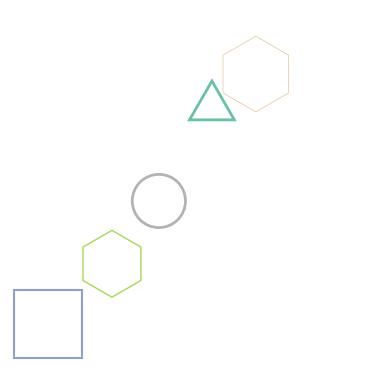[{"shape": "triangle", "thickness": 2, "radius": 0.34, "center": [0.55, 0.722]}, {"shape": "square", "thickness": 1.5, "radius": 0.45, "center": [0.124, 0.158]}, {"shape": "hexagon", "thickness": 1, "radius": 0.43, "center": [0.291, 0.315]}, {"shape": "hexagon", "thickness": 0.5, "radius": 0.49, "center": [0.664, 0.808]}, {"shape": "circle", "thickness": 2, "radius": 0.35, "center": [0.413, 0.478]}]